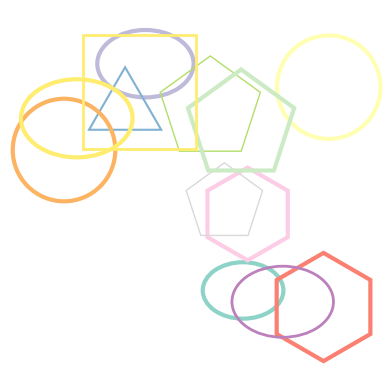[{"shape": "oval", "thickness": 3, "radius": 0.52, "center": [0.631, 0.246]}, {"shape": "circle", "thickness": 3, "radius": 0.67, "center": [0.854, 0.774]}, {"shape": "oval", "thickness": 3, "radius": 0.63, "center": [0.378, 0.835]}, {"shape": "hexagon", "thickness": 3, "radius": 0.7, "center": [0.84, 0.203]}, {"shape": "triangle", "thickness": 1.5, "radius": 0.54, "center": [0.325, 0.717]}, {"shape": "circle", "thickness": 3, "radius": 0.67, "center": [0.166, 0.61]}, {"shape": "pentagon", "thickness": 1, "radius": 0.68, "center": [0.546, 0.718]}, {"shape": "hexagon", "thickness": 3, "radius": 0.6, "center": [0.643, 0.444]}, {"shape": "pentagon", "thickness": 1, "radius": 0.52, "center": [0.583, 0.473]}, {"shape": "oval", "thickness": 2, "radius": 0.66, "center": [0.734, 0.216]}, {"shape": "pentagon", "thickness": 3, "radius": 0.73, "center": [0.626, 0.675]}, {"shape": "square", "thickness": 2, "radius": 0.73, "center": [0.362, 0.761]}, {"shape": "oval", "thickness": 3, "radius": 0.72, "center": [0.199, 0.693]}]